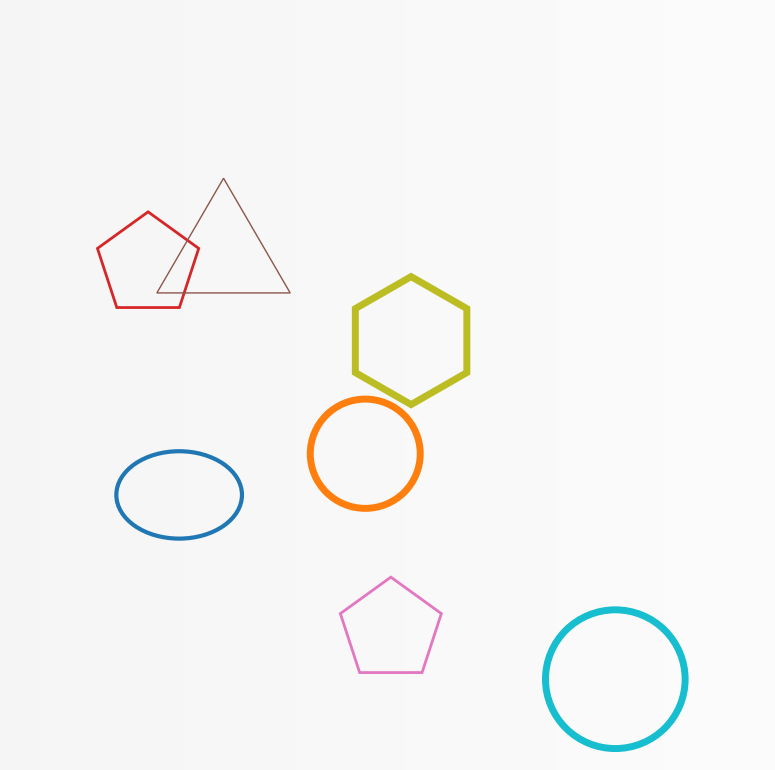[{"shape": "oval", "thickness": 1.5, "radius": 0.41, "center": [0.231, 0.357]}, {"shape": "circle", "thickness": 2.5, "radius": 0.35, "center": [0.471, 0.411]}, {"shape": "pentagon", "thickness": 1, "radius": 0.34, "center": [0.191, 0.656]}, {"shape": "triangle", "thickness": 0.5, "radius": 0.5, "center": [0.288, 0.669]}, {"shape": "pentagon", "thickness": 1, "radius": 0.34, "center": [0.504, 0.182]}, {"shape": "hexagon", "thickness": 2.5, "radius": 0.42, "center": [0.53, 0.558]}, {"shape": "circle", "thickness": 2.5, "radius": 0.45, "center": [0.794, 0.118]}]